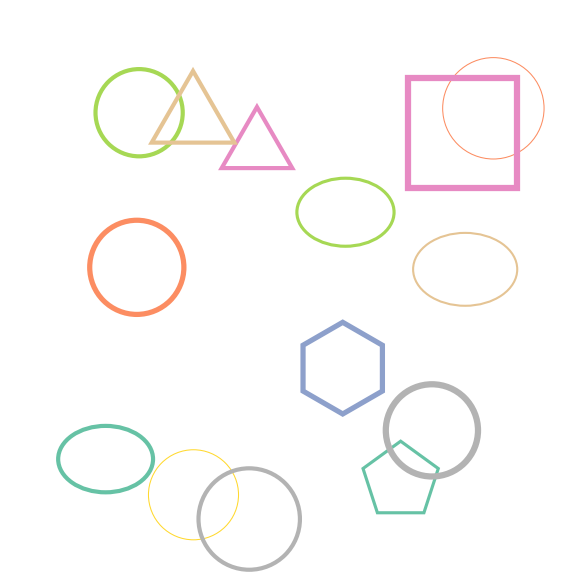[{"shape": "pentagon", "thickness": 1.5, "radius": 0.34, "center": [0.694, 0.167]}, {"shape": "oval", "thickness": 2, "radius": 0.41, "center": [0.183, 0.204]}, {"shape": "circle", "thickness": 0.5, "radius": 0.44, "center": [0.854, 0.812]}, {"shape": "circle", "thickness": 2.5, "radius": 0.41, "center": [0.237, 0.536]}, {"shape": "hexagon", "thickness": 2.5, "radius": 0.4, "center": [0.593, 0.362]}, {"shape": "triangle", "thickness": 2, "radius": 0.35, "center": [0.445, 0.743]}, {"shape": "square", "thickness": 3, "radius": 0.47, "center": [0.801, 0.769]}, {"shape": "circle", "thickness": 2, "radius": 0.38, "center": [0.241, 0.804]}, {"shape": "oval", "thickness": 1.5, "radius": 0.42, "center": [0.598, 0.632]}, {"shape": "circle", "thickness": 0.5, "radius": 0.39, "center": [0.335, 0.142]}, {"shape": "triangle", "thickness": 2, "radius": 0.41, "center": [0.334, 0.794]}, {"shape": "oval", "thickness": 1, "radius": 0.45, "center": [0.805, 0.533]}, {"shape": "circle", "thickness": 2, "radius": 0.44, "center": [0.432, 0.1]}, {"shape": "circle", "thickness": 3, "radius": 0.4, "center": [0.748, 0.254]}]